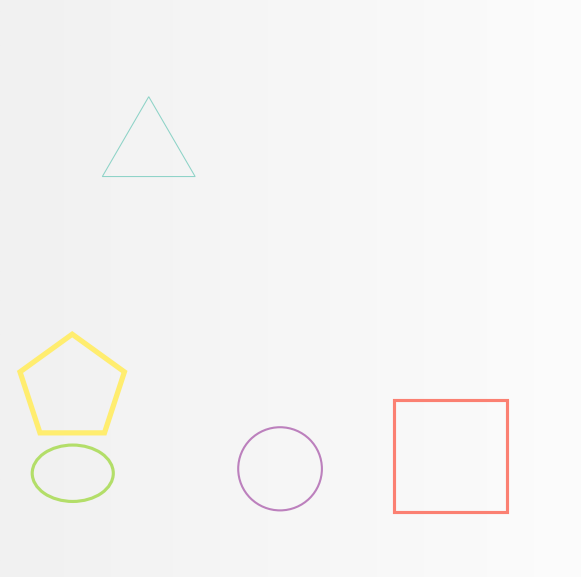[{"shape": "triangle", "thickness": 0.5, "radius": 0.46, "center": [0.256, 0.74]}, {"shape": "square", "thickness": 1.5, "radius": 0.49, "center": [0.775, 0.209]}, {"shape": "oval", "thickness": 1.5, "radius": 0.35, "center": [0.125, 0.18]}, {"shape": "circle", "thickness": 1, "radius": 0.36, "center": [0.482, 0.187]}, {"shape": "pentagon", "thickness": 2.5, "radius": 0.47, "center": [0.124, 0.326]}]